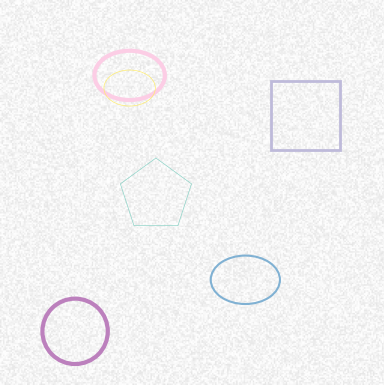[{"shape": "pentagon", "thickness": 0.5, "radius": 0.49, "center": [0.405, 0.492]}, {"shape": "square", "thickness": 2, "radius": 0.45, "center": [0.794, 0.701]}, {"shape": "oval", "thickness": 1.5, "radius": 0.45, "center": [0.637, 0.273]}, {"shape": "oval", "thickness": 3, "radius": 0.46, "center": [0.337, 0.804]}, {"shape": "circle", "thickness": 3, "radius": 0.42, "center": [0.195, 0.139]}, {"shape": "oval", "thickness": 0.5, "radius": 0.33, "center": [0.337, 0.771]}]